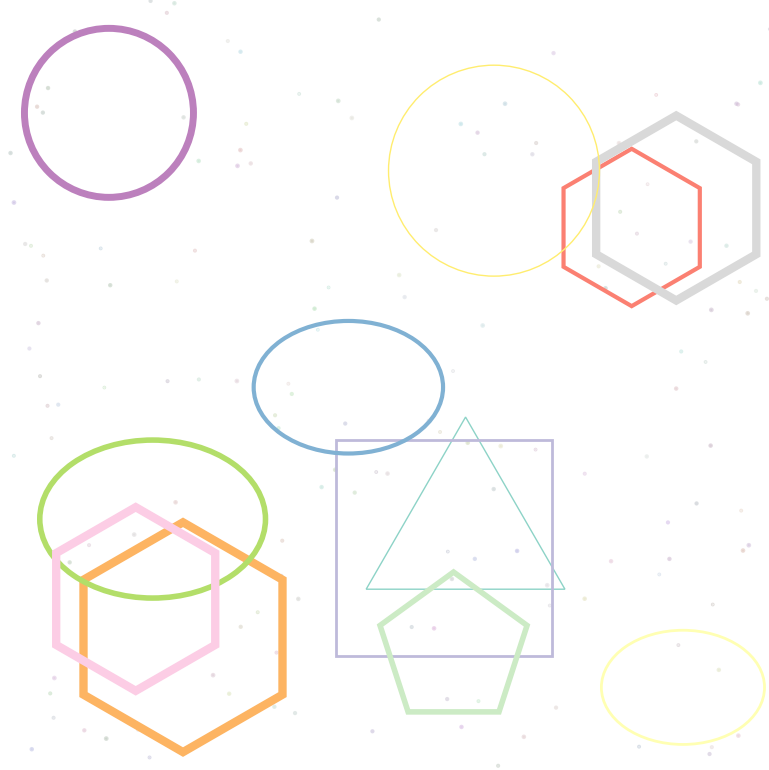[{"shape": "triangle", "thickness": 0.5, "radius": 0.75, "center": [0.605, 0.309]}, {"shape": "oval", "thickness": 1, "radius": 0.53, "center": [0.887, 0.107]}, {"shape": "square", "thickness": 1, "radius": 0.7, "center": [0.576, 0.289]}, {"shape": "hexagon", "thickness": 1.5, "radius": 0.51, "center": [0.82, 0.705]}, {"shape": "oval", "thickness": 1.5, "radius": 0.61, "center": [0.452, 0.497]}, {"shape": "hexagon", "thickness": 3, "radius": 0.75, "center": [0.238, 0.172]}, {"shape": "oval", "thickness": 2, "radius": 0.73, "center": [0.198, 0.326]}, {"shape": "hexagon", "thickness": 3, "radius": 0.6, "center": [0.176, 0.222]}, {"shape": "hexagon", "thickness": 3, "radius": 0.6, "center": [0.878, 0.73]}, {"shape": "circle", "thickness": 2.5, "radius": 0.55, "center": [0.142, 0.853]}, {"shape": "pentagon", "thickness": 2, "radius": 0.5, "center": [0.589, 0.157]}, {"shape": "circle", "thickness": 0.5, "radius": 0.68, "center": [0.642, 0.778]}]